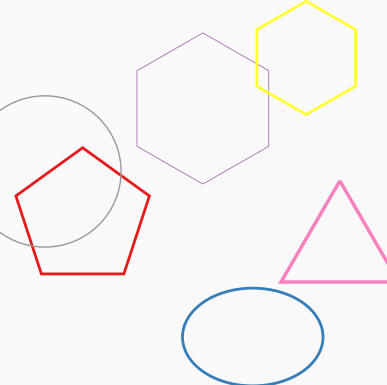[{"shape": "pentagon", "thickness": 2, "radius": 0.91, "center": [0.213, 0.435]}, {"shape": "oval", "thickness": 2, "radius": 0.91, "center": [0.652, 0.125]}, {"shape": "hexagon", "thickness": 0.5, "radius": 0.98, "center": [0.524, 0.718]}, {"shape": "hexagon", "thickness": 2, "radius": 0.74, "center": [0.79, 0.85]}, {"shape": "triangle", "thickness": 2.5, "radius": 0.88, "center": [0.877, 0.355]}, {"shape": "circle", "thickness": 1, "radius": 0.98, "center": [0.116, 0.555]}]